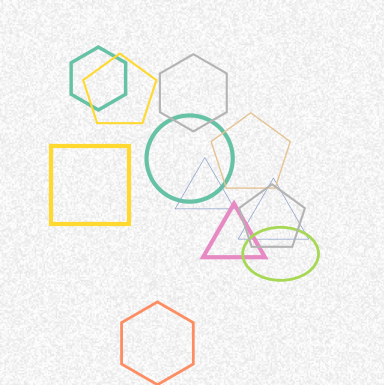[{"shape": "circle", "thickness": 3, "radius": 0.56, "center": [0.493, 0.588]}, {"shape": "hexagon", "thickness": 2.5, "radius": 0.41, "center": [0.256, 0.796]}, {"shape": "hexagon", "thickness": 2, "radius": 0.54, "center": [0.409, 0.108]}, {"shape": "triangle", "thickness": 0.5, "radius": 0.53, "center": [0.71, 0.432]}, {"shape": "triangle", "thickness": 0.5, "radius": 0.44, "center": [0.532, 0.502]}, {"shape": "triangle", "thickness": 3, "radius": 0.46, "center": [0.608, 0.378]}, {"shape": "oval", "thickness": 2, "radius": 0.49, "center": [0.729, 0.341]}, {"shape": "square", "thickness": 3, "radius": 0.51, "center": [0.235, 0.519]}, {"shape": "pentagon", "thickness": 1.5, "radius": 0.5, "center": [0.311, 0.761]}, {"shape": "pentagon", "thickness": 1, "radius": 0.54, "center": [0.651, 0.599]}, {"shape": "hexagon", "thickness": 1.5, "radius": 0.5, "center": [0.502, 0.759]}, {"shape": "pentagon", "thickness": 1.5, "radius": 0.45, "center": [0.707, 0.432]}]